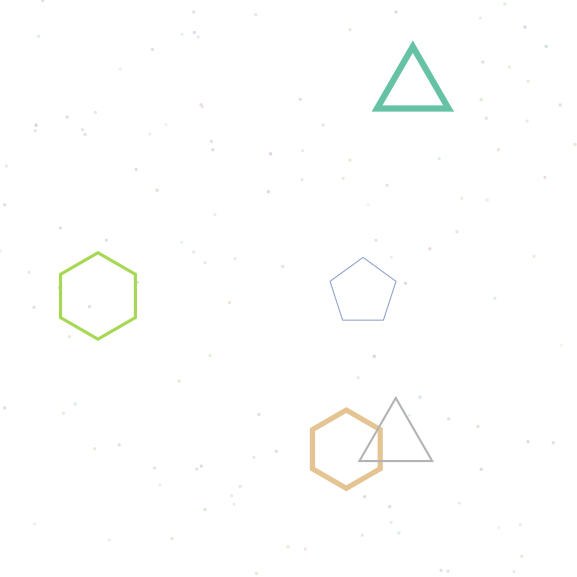[{"shape": "triangle", "thickness": 3, "radius": 0.36, "center": [0.715, 0.847]}, {"shape": "pentagon", "thickness": 0.5, "radius": 0.3, "center": [0.629, 0.493]}, {"shape": "hexagon", "thickness": 1.5, "radius": 0.37, "center": [0.17, 0.487]}, {"shape": "hexagon", "thickness": 2.5, "radius": 0.34, "center": [0.6, 0.221]}, {"shape": "triangle", "thickness": 1, "radius": 0.36, "center": [0.685, 0.237]}]